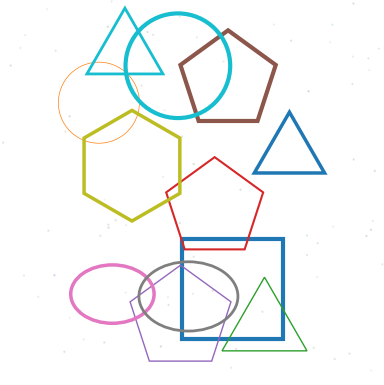[{"shape": "square", "thickness": 3, "radius": 0.65, "center": [0.604, 0.25]}, {"shape": "triangle", "thickness": 2.5, "radius": 0.53, "center": [0.752, 0.603]}, {"shape": "circle", "thickness": 0.5, "radius": 0.53, "center": [0.257, 0.733]}, {"shape": "triangle", "thickness": 1, "radius": 0.64, "center": [0.687, 0.152]}, {"shape": "pentagon", "thickness": 1.5, "radius": 0.66, "center": [0.558, 0.459]}, {"shape": "pentagon", "thickness": 1, "radius": 0.69, "center": [0.469, 0.173]}, {"shape": "pentagon", "thickness": 3, "radius": 0.65, "center": [0.592, 0.791]}, {"shape": "oval", "thickness": 2.5, "radius": 0.54, "center": [0.292, 0.236]}, {"shape": "oval", "thickness": 2, "radius": 0.64, "center": [0.489, 0.23]}, {"shape": "hexagon", "thickness": 2.5, "radius": 0.72, "center": [0.343, 0.57]}, {"shape": "triangle", "thickness": 2, "radius": 0.57, "center": [0.324, 0.865]}, {"shape": "circle", "thickness": 3, "radius": 0.68, "center": [0.462, 0.829]}]